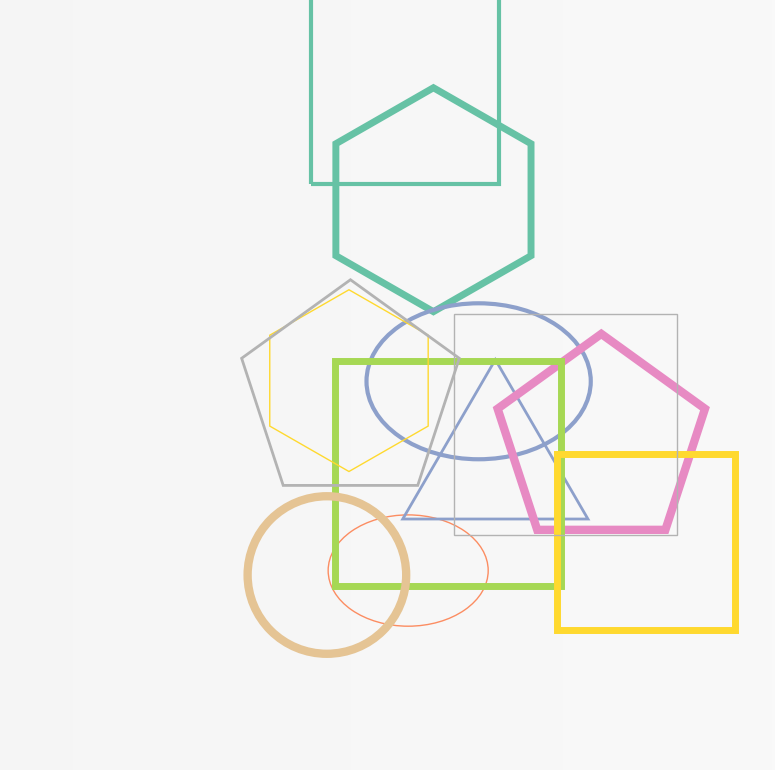[{"shape": "square", "thickness": 1.5, "radius": 0.6, "center": [0.523, 0.881]}, {"shape": "hexagon", "thickness": 2.5, "radius": 0.73, "center": [0.559, 0.741]}, {"shape": "oval", "thickness": 0.5, "radius": 0.52, "center": [0.527, 0.259]}, {"shape": "oval", "thickness": 1.5, "radius": 0.72, "center": [0.618, 0.505]}, {"shape": "triangle", "thickness": 1, "radius": 0.69, "center": [0.639, 0.395]}, {"shape": "pentagon", "thickness": 3, "radius": 0.7, "center": [0.776, 0.426]}, {"shape": "square", "thickness": 2.5, "radius": 0.73, "center": [0.578, 0.385]}, {"shape": "square", "thickness": 2.5, "radius": 0.57, "center": [0.834, 0.296]}, {"shape": "hexagon", "thickness": 0.5, "radius": 0.59, "center": [0.45, 0.506]}, {"shape": "circle", "thickness": 3, "radius": 0.51, "center": [0.422, 0.253]}, {"shape": "square", "thickness": 0.5, "radius": 0.72, "center": [0.73, 0.449]}, {"shape": "pentagon", "thickness": 1, "radius": 0.74, "center": [0.452, 0.489]}]